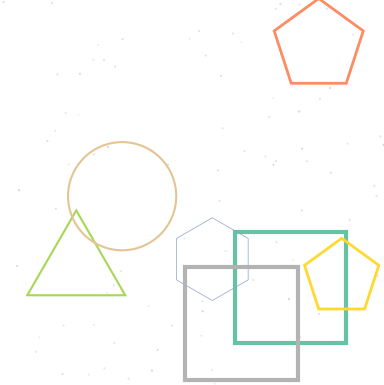[{"shape": "square", "thickness": 3, "radius": 0.72, "center": [0.755, 0.254]}, {"shape": "pentagon", "thickness": 2, "radius": 0.61, "center": [0.828, 0.882]}, {"shape": "hexagon", "thickness": 0.5, "radius": 0.54, "center": [0.551, 0.327]}, {"shape": "triangle", "thickness": 1.5, "radius": 0.73, "center": [0.198, 0.307]}, {"shape": "pentagon", "thickness": 2, "radius": 0.51, "center": [0.887, 0.28]}, {"shape": "circle", "thickness": 1.5, "radius": 0.7, "center": [0.317, 0.49]}, {"shape": "square", "thickness": 3, "radius": 0.73, "center": [0.627, 0.16]}]